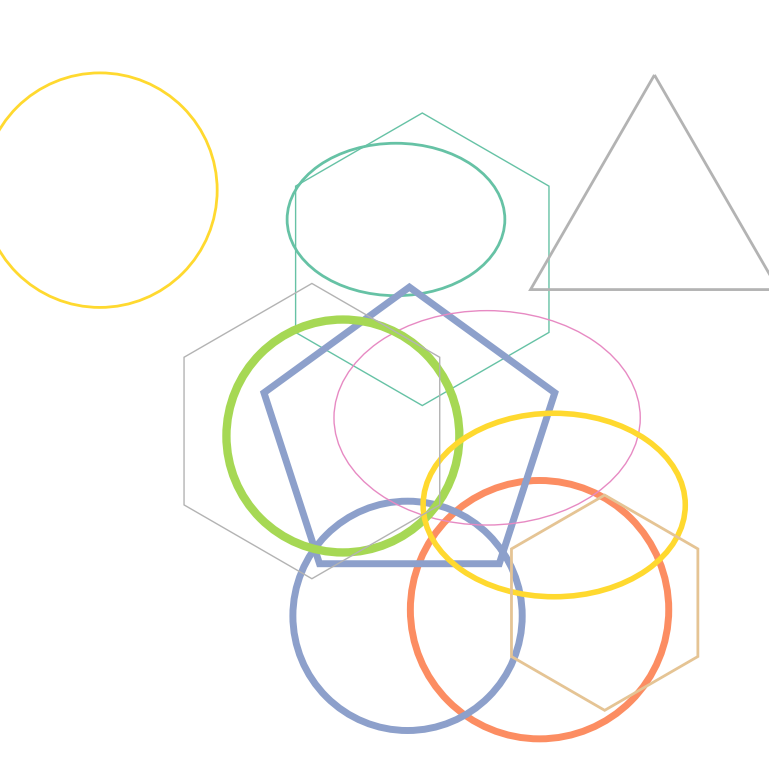[{"shape": "oval", "thickness": 1, "radius": 0.71, "center": [0.514, 0.715]}, {"shape": "hexagon", "thickness": 0.5, "radius": 0.95, "center": [0.548, 0.663]}, {"shape": "circle", "thickness": 2.5, "radius": 0.84, "center": [0.701, 0.208]}, {"shape": "circle", "thickness": 2.5, "radius": 0.74, "center": [0.529, 0.2]}, {"shape": "pentagon", "thickness": 2.5, "radius": 0.99, "center": [0.532, 0.429]}, {"shape": "oval", "thickness": 0.5, "radius": 0.99, "center": [0.633, 0.457]}, {"shape": "circle", "thickness": 3, "radius": 0.76, "center": [0.445, 0.434]}, {"shape": "circle", "thickness": 1, "radius": 0.76, "center": [0.13, 0.753]}, {"shape": "oval", "thickness": 2, "radius": 0.85, "center": [0.72, 0.344]}, {"shape": "hexagon", "thickness": 1, "radius": 0.7, "center": [0.785, 0.217]}, {"shape": "triangle", "thickness": 1, "radius": 0.93, "center": [0.85, 0.717]}, {"shape": "hexagon", "thickness": 0.5, "radius": 0.96, "center": [0.405, 0.44]}]